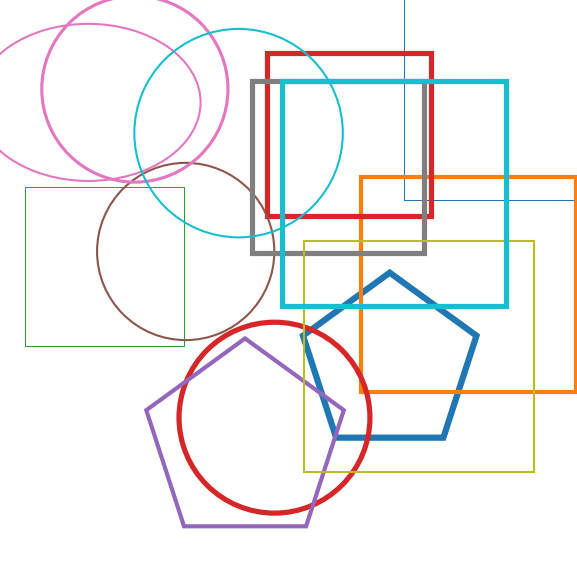[{"shape": "square", "thickness": 0.5, "radius": 0.92, "center": [0.884, 0.837]}, {"shape": "pentagon", "thickness": 3, "radius": 0.79, "center": [0.675, 0.369]}, {"shape": "square", "thickness": 2, "radius": 0.93, "center": [0.812, 0.506]}, {"shape": "square", "thickness": 0.5, "radius": 0.69, "center": [0.181, 0.537]}, {"shape": "square", "thickness": 2.5, "radius": 0.71, "center": [0.604, 0.766]}, {"shape": "circle", "thickness": 2.5, "radius": 0.83, "center": [0.475, 0.276]}, {"shape": "pentagon", "thickness": 2, "radius": 0.9, "center": [0.424, 0.233]}, {"shape": "circle", "thickness": 1, "radius": 0.77, "center": [0.322, 0.564]}, {"shape": "oval", "thickness": 1, "radius": 0.97, "center": [0.153, 0.822]}, {"shape": "circle", "thickness": 1.5, "radius": 0.81, "center": [0.234, 0.845]}, {"shape": "square", "thickness": 2.5, "radius": 0.75, "center": [0.585, 0.71]}, {"shape": "square", "thickness": 1, "radius": 1.0, "center": [0.725, 0.382]}, {"shape": "circle", "thickness": 1, "radius": 0.9, "center": [0.413, 0.769]}, {"shape": "square", "thickness": 2.5, "radius": 0.97, "center": [0.683, 0.664]}]